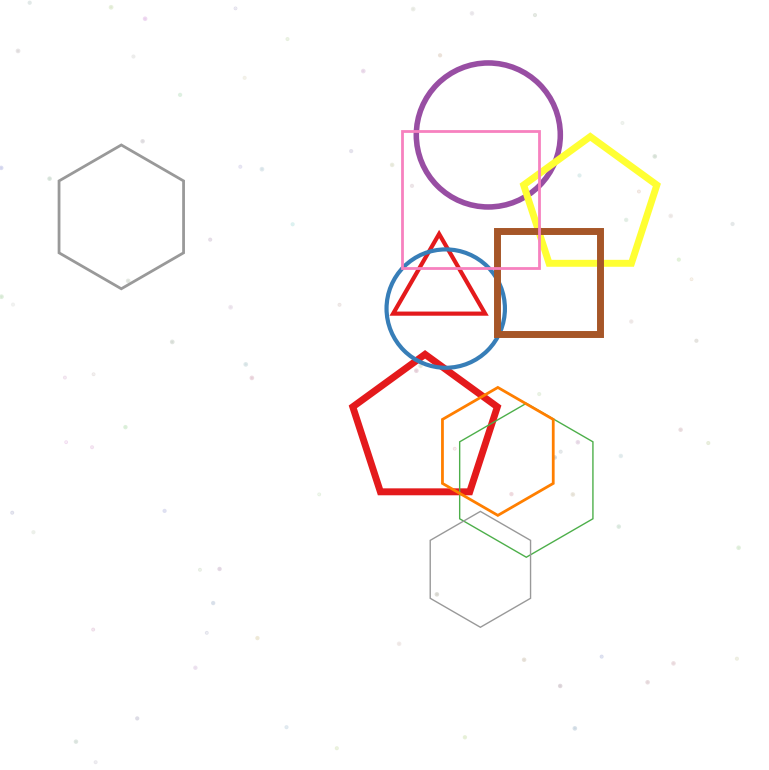[{"shape": "pentagon", "thickness": 2.5, "radius": 0.49, "center": [0.552, 0.441]}, {"shape": "triangle", "thickness": 1.5, "radius": 0.34, "center": [0.57, 0.627]}, {"shape": "circle", "thickness": 1.5, "radius": 0.38, "center": [0.579, 0.599]}, {"shape": "hexagon", "thickness": 0.5, "radius": 0.5, "center": [0.684, 0.376]}, {"shape": "circle", "thickness": 2, "radius": 0.47, "center": [0.634, 0.825]}, {"shape": "hexagon", "thickness": 1, "radius": 0.42, "center": [0.647, 0.414]}, {"shape": "pentagon", "thickness": 2.5, "radius": 0.45, "center": [0.767, 0.732]}, {"shape": "square", "thickness": 2.5, "radius": 0.33, "center": [0.712, 0.633]}, {"shape": "square", "thickness": 1, "radius": 0.45, "center": [0.611, 0.741]}, {"shape": "hexagon", "thickness": 0.5, "radius": 0.38, "center": [0.624, 0.261]}, {"shape": "hexagon", "thickness": 1, "radius": 0.47, "center": [0.158, 0.718]}]